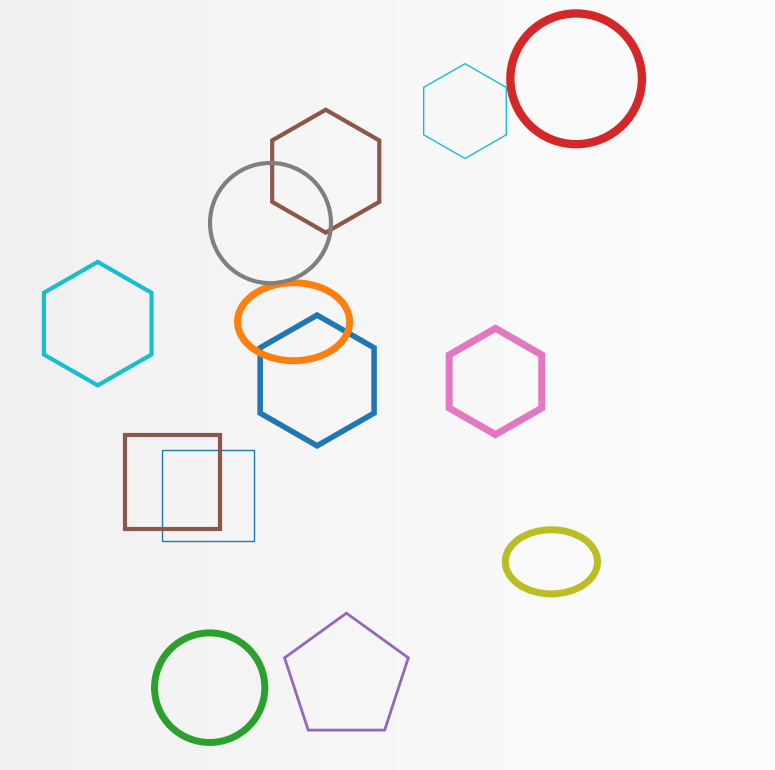[{"shape": "square", "thickness": 0.5, "radius": 0.3, "center": [0.268, 0.356]}, {"shape": "hexagon", "thickness": 2, "radius": 0.42, "center": [0.409, 0.506]}, {"shape": "oval", "thickness": 2.5, "radius": 0.36, "center": [0.379, 0.582]}, {"shape": "circle", "thickness": 2.5, "radius": 0.36, "center": [0.271, 0.107]}, {"shape": "circle", "thickness": 3, "radius": 0.42, "center": [0.743, 0.898]}, {"shape": "pentagon", "thickness": 1, "radius": 0.42, "center": [0.447, 0.12]}, {"shape": "hexagon", "thickness": 1.5, "radius": 0.4, "center": [0.42, 0.778]}, {"shape": "square", "thickness": 1.5, "radius": 0.31, "center": [0.223, 0.374]}, {"shape": "hexagon", "thickness": 2.5, "radius": 0.34, "center": [0.639, 0.505]}, {"shape": "circle", "thickness": 1.5, "radius": 0.39, "center": [0.349, 0.71]}, {"shape": "oval", "thickness": 2.5, "radius": 0.3, "center": [0.711, 0.27]}, {"shape": "hexagon", "thickness": 0.5, "radius": 0.31, "center": [0.6, 0.856]}, {"shape": "hexagon", "thickness": 1.5, "radius": 0.4, "center": [0.126, 0.58]}]